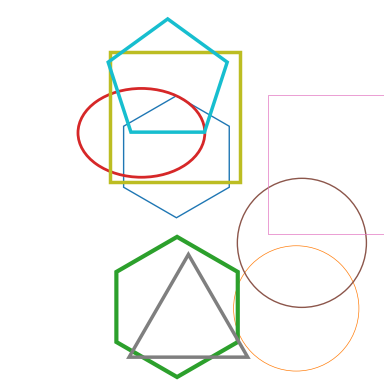[{"shape": "hexagon", "thickness": 1, "radius": 0.79, "center": [0.458, 0.593]}, {"shape": "circle", "thickness": 0.5, "radius": 0.81, "center": [0.769, 0.199]}, {"shape": "hexagon", "thickness": 3, "radius": 0.91, "center": [0.46, 0.203]}, {"shape": "oval", "thickness": 2, "radius": 0.82, "center": [0.367, 0.655]}, {"shape": "circle", "thickness": 1, "radius": 0.84, "center": [0.784, 0.369]}, {"shape": "square", "thickness": 0.5, "radius": 0.9, "center": [0.875, 0.573]}, {"shape": "triangle", "thickness": 2.5, "radius": 0.89, "center": [0.489, 0.161]}, {"shape": "square", "thickness": 2.5, "radius": 0.84, "center": [0.454, 0.697]}, {"shape": "pentagon", "thickness": 2.5, "radius": 0.81, "center": [0.436, 0.788]}]